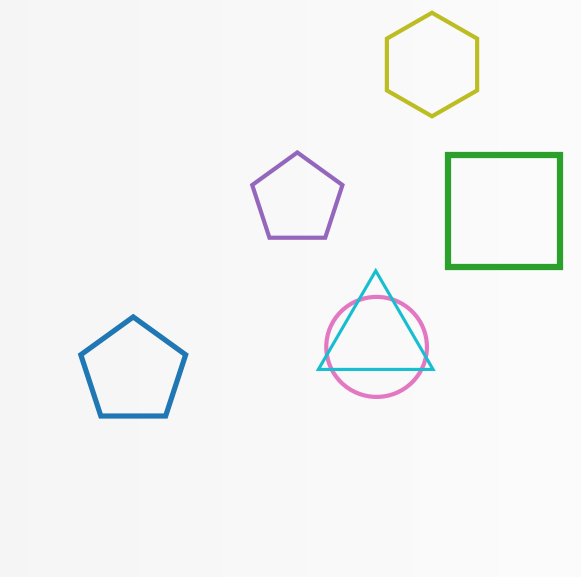[{"shape": "pentagon", "thickness": 2.5, "radius": 0.47, "center": [0.229, 0.355]}, {"shape": "square", "thickness": 3, "radius": 0.48, "center": [0.867, 0.634]}, {"shape": "pentagon", "thickness": 2, "radius": 0.41, "center": [0.512, 0.654]}, {"shape": "circle", "thickness": 2, "radius": 0.43, "center": [0.648, 0.398]}, {"shape": "hexagon", "thickness": 2, "radius": 0.45, "center": [0.743, 0.887]}, {"shape": "triangle", "thickness": 1.5, "radius": 0.57, "center": [0.646, 0.416]}]